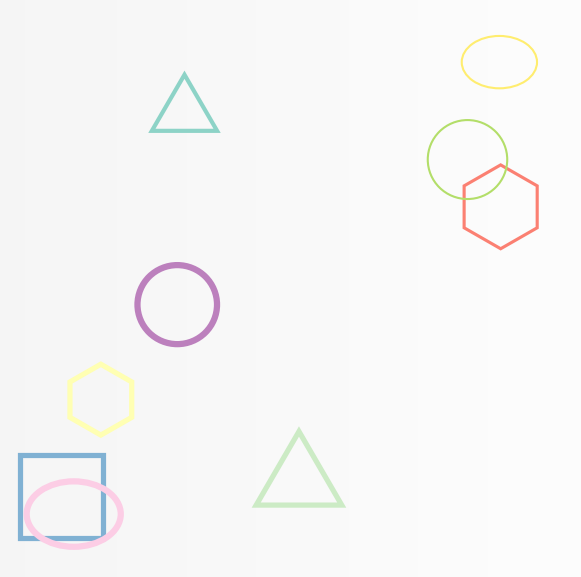[{"shape": "triangle", "thickness": 2, "radius": 0.32, "center": [0.317, 0.805]}, {"shape": "hexagon", "thickness": 2.5, "radius": 0.31, "center": [0.173, 0.307]}, {"shape": "hexagon", "thickness": 1.5, "radius": 0.36, "center": [0.861, 0.641]}, {"shape": "square", "thickness": 2.5, "radius": 0.36, "center": [0.105, 0.14]}, {"shape": "circle", "thickness": 1, "radius": 0.34, "center": [0.804, 0.723]}, {"shape": "oval", "thickness": 3, "radius": 0.4, "center": [0.127, 0.109]}, {"shape": "circle", "thickness": 3, "radius": 0.34, "center": [0.305, 0.472]}, {"shape": "triangle", "thickness": 2.5, "radius": 0.42, "center": [0.514, 0.167]}, {"shape": "oval", "thickness": 1, "radius": 0.32, "center": [0.859, 0.892]}]